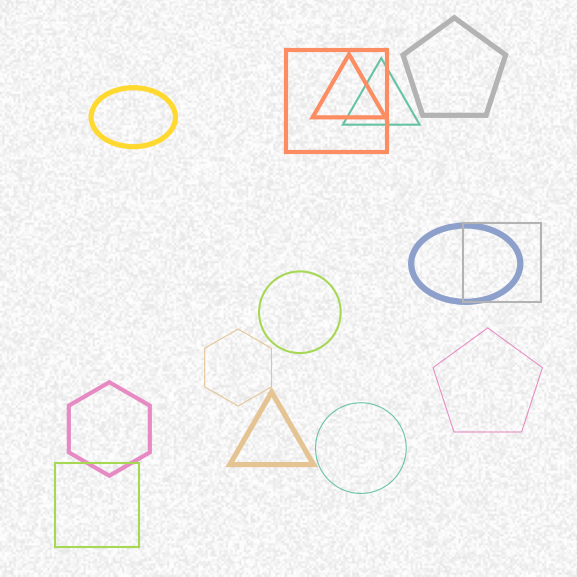[{"shape": "triangle", "thickness": 1, "radius": 0.38, "center": [0.66, 0.822]}, {"shape": "circle", "thickness": 0.5, "radius": 0.39, "center": [0.625, 0.223]}, {"shape": "triangle", "thickness": 2, "radius": 0.36, "center": [0.604, 0.832]}, {"shape": "square", "thickness": 2, "radius": 0.44, "center": [0.582, 0.824]}, {"shape": "oval", "thickness": 3, "radius": 0.47, "center": [0.806, 0.543]}, {"shape": "hexagon", "thickness": 2, "radius": 0.4, "center": [0.189, 0.256]}, {"shape": "pentagon", "thickness": 0.5, "radius": 0.5, "center": [0.845, 0.332]}, {"shape": "square", "thickness": 1, "radius": 0.36, "center": [0.168, 0.124]}, {"shape": "circle", "thickness": 1, "radius": 0.35, "center": [0.519, 0.458]}, {"shape": "oval", "thickness": 2.5, "radius": 0.36, "center": [0.231, 0.796]}, {"shape": "triangle", "thickness": 2.5, "radius": 0.42, "center": [0.47, 0.237]}, {"shape": "hexagon", "thickness": 0.5, "radius": 0.33, "center": [0.412, 0.363]}, {"shape": "pentagon", "thickness": 2.5, "radius": 0.47, "center": [0.787, 0.875]}, {"shape": "square", "thickness": 1, "radius": 0.34, "center": [0.869, 0.544]}]